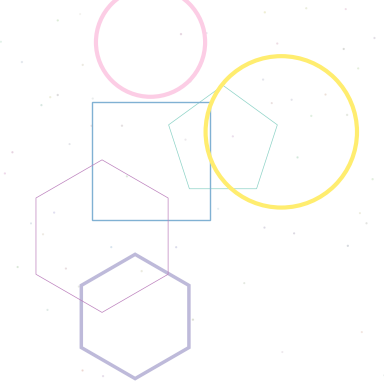[{"shape": "pentagon", "thickness": 0.5, "radius": 0.74, "center": [0.579, 0.63]}, {"shape": "hexagon", "thickness": 2.5, "radius": 0.81, "center": [0.351, 0.178]}, {"shape": "square", "thickness": 1, "radius": 0.77, "center": [0.391, 0.583]}, {"shape": "circle", "thickness": 3, "radius": 0.71, "center": [0.391, 0.89]}, {"shape": "hexagon", "thickness": 0.5, "radius": 0.99, "center": [0.265, 0.387]}, {"shape": "circle", "thickness": 3, "radius": 0.98, "center": [0.731, 0.658]}]